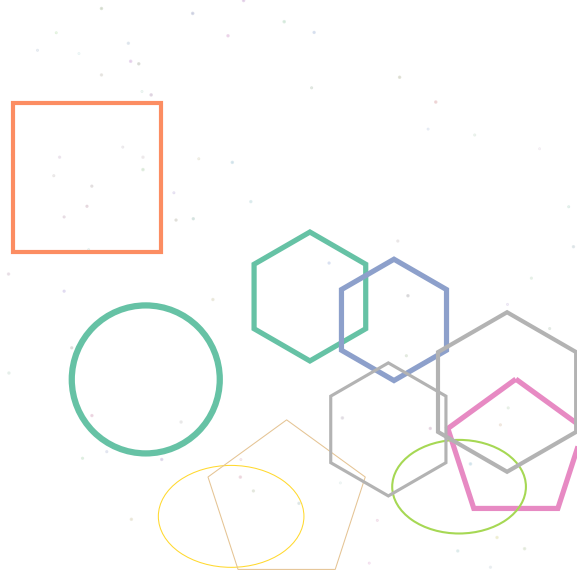[{"shape": "circle", "thickness": 3, "radius": 0.64, "center": [0.252, 0.342]}, {"shape": "hexagon", "thickness": 2.5, "radius": 0.56, "center": [0.537, 0.486]}, {"shape": "square", "thickness": 2, "radius": 0.64, "center": [0.151, 0.692]}, {"shape": "hexagon", "thickness": 2.5, "radius": 0.53, "center": [0.682, 0.445]}, {"shape": "pentagon", "thickness": 2.5, "radius": 0.62, "center": [0.893, 0.219]}, {"shape": "oval", "thickness": 1, "radius": 0.58, "center": [0.795, 0.156]}, {"shape": "oval", "thickness": 0.5, "radius": 0.63, "center": [0.4, 0.105]}, {"shape": "pentagon", "thickness": 0.5, "radius": 0.72, "center": [0.496, 0.129]}, {"shape": "hexagon", "thickness": 2, "radius": 0.69, "center": [0.878, 0.32]}, {"shape": "hexagon", "thickness": 1.5, "radius": 0.58, "center": [0.672, 0.256]}]